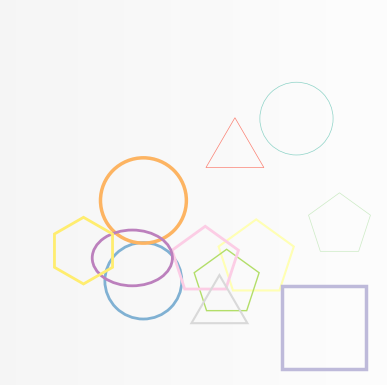[{"shape": "circle", "thickness": 0.5, "radius": 0.47, "center": [0.765, 0.692]}, {"shape": "pentagon", "thickness": 1.5, "radius": 0.51, "center": [0.661, 0.328]}, {"shape": "square", "thickness": 2.5, "radius": 0.54, "center": [0.836, 0.15]}, {"shape": "triangle", "thickness": 0.5, "radius": 0.43, "center": [0.606, 0.608]}, {"shape": "circle", "thickness": 2, "radius": 0.5, "center": [0.37, 0.271]}, {"shape": "circle", "thickness": 2.5, "radius": 0.55, "center": [0.37, 0.479]}, {"shape": "pentagon", "thickness": 1, "radius": 0.44, "center": [0.585, 0.264]}, {"shape": "pentagon", "thickness": 2, "radius": 0.45, "center": [0.53, 0.322]}, {"shape": "triangle", "thickness": 1.5, "radius": 0.42, "center": [0.566, 0.202]}, {"shape": "oval", "thickness": 2, "radius": 0.52, "center": [0.341, 0.33]}, {"shape": "pentagon", "thickness": 0.5, "radius": 0.42, "center": [0.876, 0.415]}, {"shape": "hexagon", "thickness": 2, "radius": 0.43, "center": [0.215, 0.349]}]